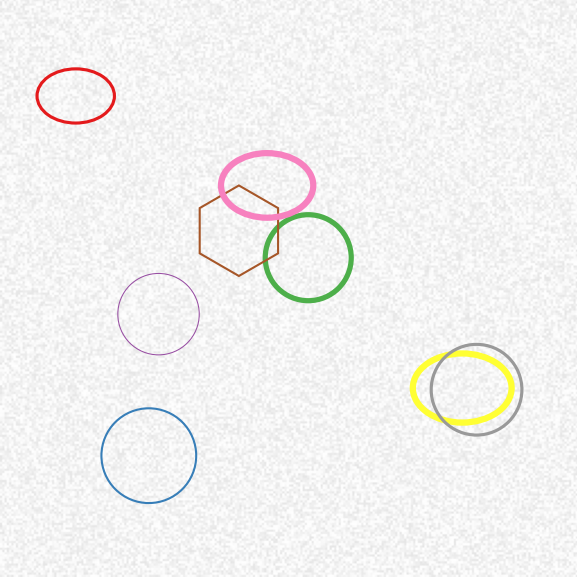[{"shape": "oval", "thickness": 1.5, "radius": 0.34, "center": [0.131, 0.833]}, {"shape": "circle", "thickness": 1, "radius": 0.41, "center": [0.258, 0.21]}, {"shape": "circle", "thickness": 2.5, "radius": 0.37, "center": [0.534, 0.553]}, {"shape": "circle", "thickness": 0.5, "radius": 0.35, "center": [0.275, 0.455]}, {"shape": "oval", "thickness": 3, "radius": 0.43, "center": [0.8, 0.327]}, {"shape": "hexagon", "thickness": 1, "radius": 0.39, "center": [0.414, 0.6]}, {"shape": "oval", "thickness": 3, "radius": 0.4, "center": [0.463, 0.678]}, {"shape": "circle", "thickness": 1.5, "radius": 0.39, "center": [0.825, 0.324]}]